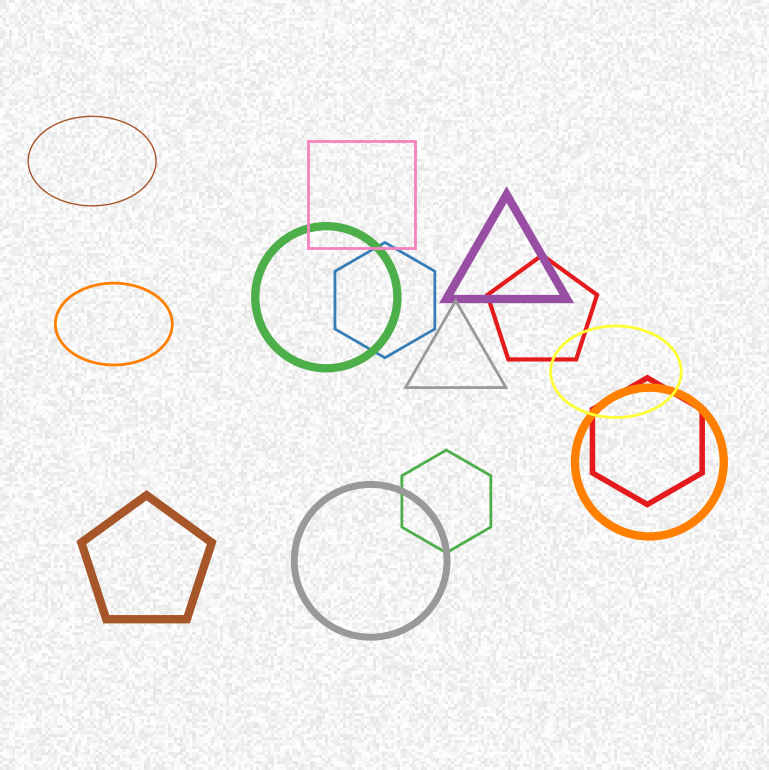[{"shape": "pentagon", "thickness": 1.5, "radius": 0.37, "center": [0.704, 0.594]}, {"shape": "hexagon", "thickness": 2, "radius": 0.41, "center": [0.841, 0.427]}, {"shape": "hexagon", "thickness": 1, "radius": 0.37, "center": [0.5, 0.61]}, {"shape": "hexagon", "thickness": 1, "radius": 0.33, "center": [0.58, 0.349]}, {"shape": "circle", "thickness": 3, "radius": 0.46, "center": [0.424, 0.614]}, {"shape": "triangle", "thickness": 3, "radius": 0.45, "center": [0.658, 0.657]}, {"shape": "circle", "thickness": 3, "radius": 0.48, "center": [0.843, 0.4]}, {"shape": "oval", "thickness": 1, "radius": 0.38, "center": [0.148, 0.579]}, {"shape": "oval", "thickness": 1, "radius": 0.42, "center": [0.8, 0.517]}, {"shape": "pentagon", "thickness": 3, "radius": 0.45, "center": [0.19, 0.268]}, {"shape": "oval", "thickness": 0.5, "radius": 0.42, "center": [0.12, 0.791]}, {"shape": "square", "thickness": 1, "radius": 0.35, "center": [0.469, 0.748]}, {"shape": "triangle", "thickness": 1, "radius": 0.38, "center": [0.592, 0.534]}, {"shape": "circle", "thickness": 2.5, "radius": 0.5, "center": [0.481, 0.272]}]